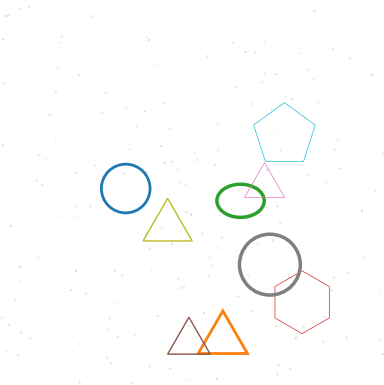[{"shape": "circle", "thickness": 2, "radius": 0.32, "center": [0.327, 0.51]}, {"shape": "triangle", "thickness": 2, "radius": 0.37, "center": [0.579, 0.119]}, {"shape": "oval", "thickness": 2.5, "radius": 0.31, "center": [0.625, 0.478]}, {"shape": "hexagon", "thickness": 0.5, "radius": 0.41, "center": [0.785, 0.215]}, {"shape": "triangle", "thickness": 1, "radius": 0.32, "center": [0.491, 0.112]}, {"shape": "triangle", "thickness": 0.5, "radius": 0.3, "center": [0.687, 0.517]}, {"shape": "circle", "thickness": 2.5, "radius": 0.4, "center": [0.701, 0.313]}, {"shape": "triangle", "thickness": 1, "radius": 0.37, "center": [0.435, 0.411]}, {"shape": "pentagon", "thickness": 0.5, "radius": 0.42, "center": [0.739, 0.649]}]